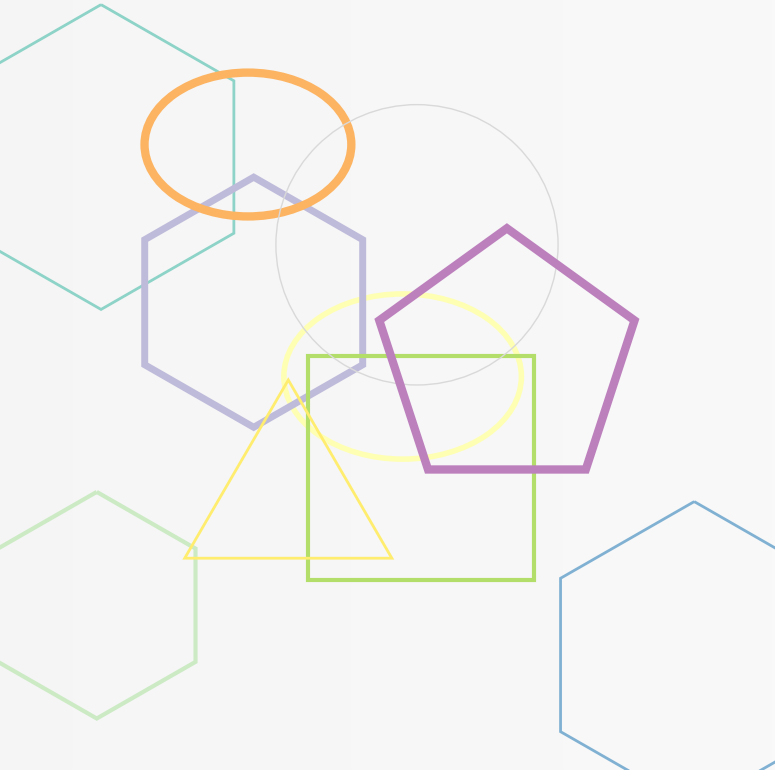[{"shape": "hexagon", "thickness": 1, "radius": 0.99, "center": [0.13, 0.796]}, {"shape": "oval", "thickness": 2, "radius": 0.77, "center": [0.52, 0.511]}, {"shape": "hexagon", "thickness": 2.5, "radius": 0.81, "center": [0.327, 0.607]}, {"shape": "hexagon", "thickness": 1, "radius": 1.0, "center": [0.896, 0.149]}, {"shape": "oval", "thickness": 3, "radius": 0.67, "center": [0.32, 0.812]}, {"shape": "square", "thickness": 1.5, "radius": 0.73, "center": [0.543, 0.392]}, {"shape": "circle", "thickness": 0.5, "radius": 0.91, "center": [0.538, 0.682]}, {"shape": "pentagon", "thickness": 3, "radius": 0.87, "center": [0.654, 0.53]}, {"shape": "hexagon", "thickness": 1.5, "radius": 0.74, "center": [0.125, 0.214]}, {"shape": "triangle", "thickness": 1, "radius": 0.77, "center": [0.372, 0.352]}]